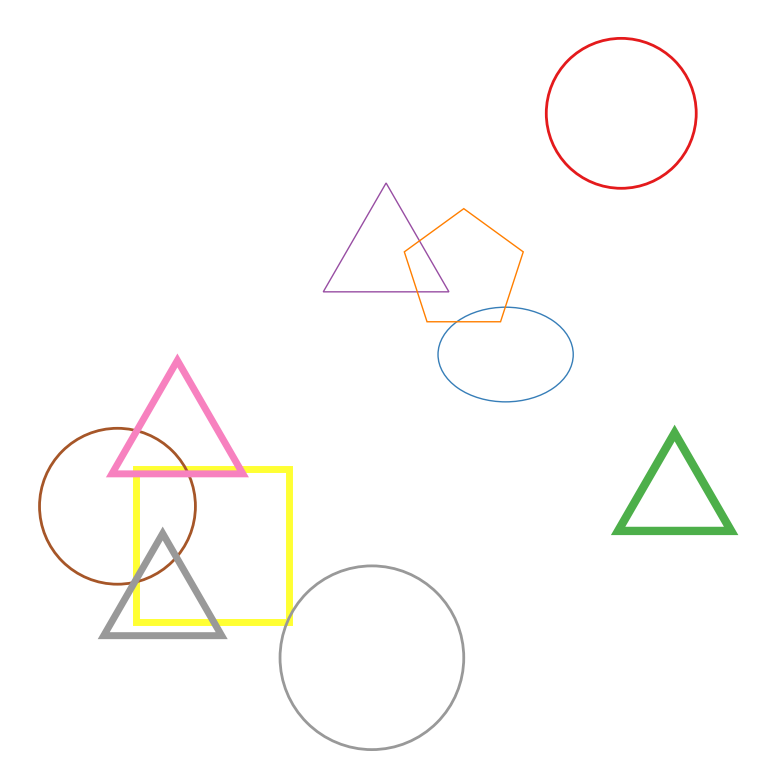[{"shape": "circle", "thickness": 1, "radius": 0.49, "center": [0.807, 0.853]}, {"shape": "oval", "thickness": 0.5, "radius": 0.44, "center": [0.657, 0.54]}, {"shape": "triangle", "thickness": 3, "radius": 0.42, "center": [0.876, 0.353]}, {"shape": "triangle", "thickness": 0.5, "radius": 0.47, "center": [0.501, 0.668]}, {"shape": "pentagon", "thickness": 0.5, "radius": 0.41, "center": [0.602, 0.648]}, {"shape": "square", "thickness": 2.5, "radius": 0.49, "center": [0.276, 0.292]}, {"shape": "circle", "thickness": 1, "radius": 0.51, "center": [0.153, 0.343]}, {"shape": "triangle", "thickness": 2.5, "radius": 0.49, "center": [0.23, 0.434]}, {"shape": "triangle", "thickness": 2.5, "radius": 0.44, "center": [0.211, 0.219]}, {"shape": "circle", "thickness": 1, "radius": 0.6, "center": [0.483, 0.146]}]